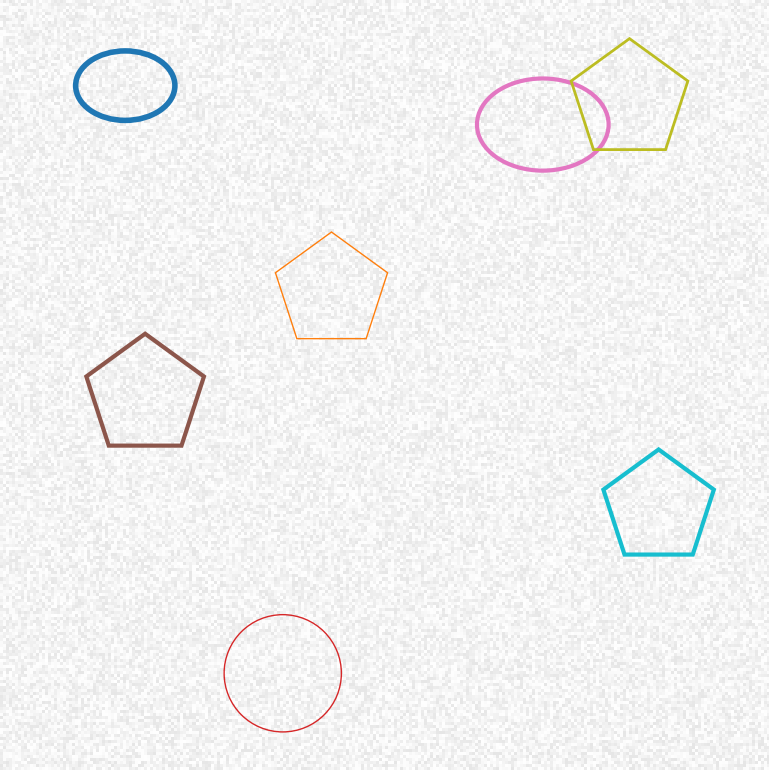[{"shape": "oval", "thickness": 2, "radius": 0.32, "center": [0.163, 0.889]}, {"shape": "pentagon", "thickness": 0.5, "radius": 0.38, "center": [0.431, 0.622]}, {"shape": "circle", "thickness": 0.5, "radius": 0.38, "center": [0.367, 0.126]}, {"shape": "pentagon", "thickness": 1.5, "radius": 0.4, "center": [0.188, 0.486]}, {"shape": "oval", "thickness": 1.5, "radius": 0.43, "center": [0.705, 0.838]}, {"shape": "pentagon", "thickness": 1, "radius": 0.4, "center": [0.818, 0.87]}, {"shape": "pentagon", "thickness": 1.5, "radius": 0.38, "center": [0.855, 0.341]}]